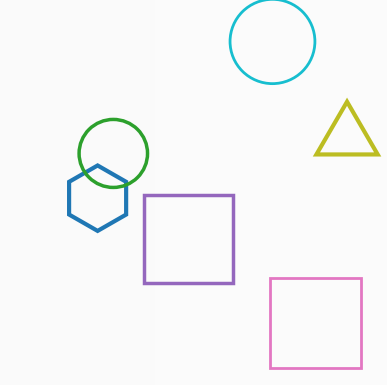[{"shape": "hexagon", "thickness": 3, "radius": 0.42, "center": [0.252, 0.485]}, {"shape": "circle", "thickness": 2.5, "radius": 0.44, "center": [0.292, 0.601]}, {"shape": "square", "thickness": 2.5, "radius": 0.57, "center": [0.485, 0.379]}, {"shape": "square", "thickness": 2, "radius": 0.59, "center": [0.814, 0.162]}, {"shape": "triangle", "thickness": 3, "radius": 0.46, "center": [0.896, 0.644]}, {"shape": "circle", "thickness": 2, "radius": 0.55, "center": [0.703, 0.892]}]